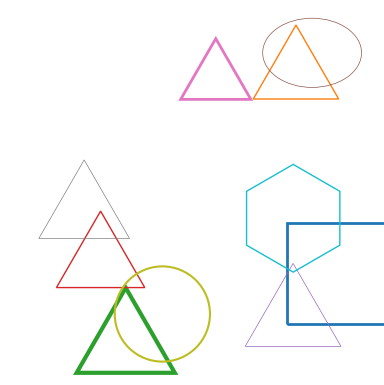[{"shape": "square", "thickness": 2, "radius": 0.65, "center": [0.876, 0.29]}, {"shape": "triangle", "thickness": 1, "radius": 0.64, "center": [0.769, 0.807]}, {"shape": "triangle", "thickness": 3, "radius": 0.74, "center": [0.327, 0.105]}, {"shape": "triangle", "thickness": 1, "radius": 0.66, "center": [0.261, 0.319]}, {"shape": "triangle", "thickness": 0.5, "radius": 0.72, "center": [0.761, 0.172]}, {"shape": "oval", "thickness": 0.5, "radius": 0.64, "center": [0.811, 0.863]}, {"shape": "triangle", "thickness": 2, "radius": 0.53, "center": [0.56, 0.794]}, {"shape": "triangle", "thickness": 0.5, "radius": 0.68, "center": [0.219, 0.449]}, {"shape": "circle", "thickness": 1.5, "radius": 0.62, "center": [0.422, 0.184]}, {"shape": "hexagon", "thickness": 1, "radius": 0.7, "center": [0.762, 0.433]}]